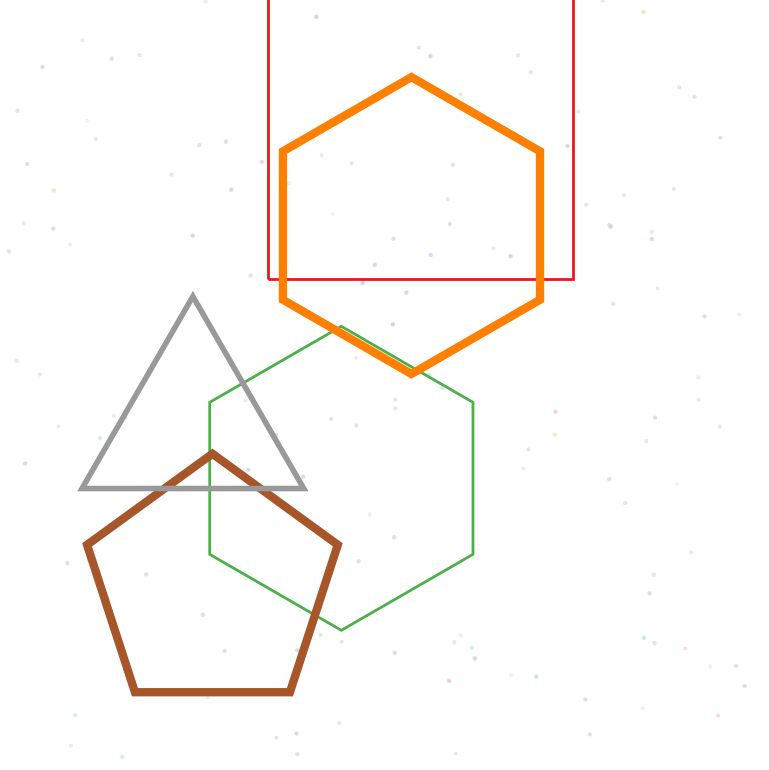[{"shape": "square", "thickness": 1, "radius": 0.99, "center": [0.546, 0.835]}, {"shape": "hexagon", "thickness": 1, "radius": 0.99, "center": [0.443, 0.379]}, {"shape": "hexagon", "thickness": 3, "radius": 0.96, "center": [0.534, 0.707]}, {"shape": "pentagon", "thickness": 3, "radius": 0.86, "center": [0.276, 0.24]}, {"shape": "triangle", "thickness": 2, "radius": 0.83, "center": [0.25, 0.449]}]